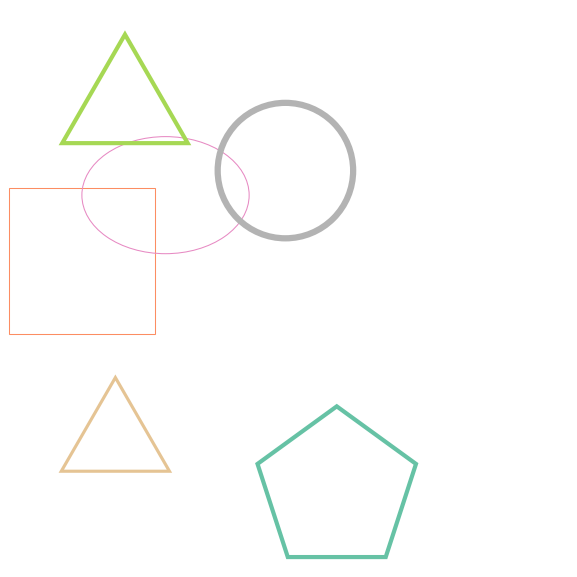[{"shape": "pentagon", "thickness": 2, "radius": 0.72, "center": [0.583, 0.151]}, {"shape": "square", "thickness": 0.5, "radius": 0.63, "center": [0.142, 0.548]}, {"shape": "oval", "thickness": 0.5, "radius": 0.72, "center": [0.287, 0.661]}, {"shape": "triangle", "thickness": 2, "radius": 0.63, "center": [0.216, 0.814]}, {"shape": "triangle", "thickness": 1.5, "radius": 0.54, "center": [0.2, 0.237]}, {"shape": "circle", "thickness": 3, "radius": 0.59, "center": [0.494, 0.704]}]